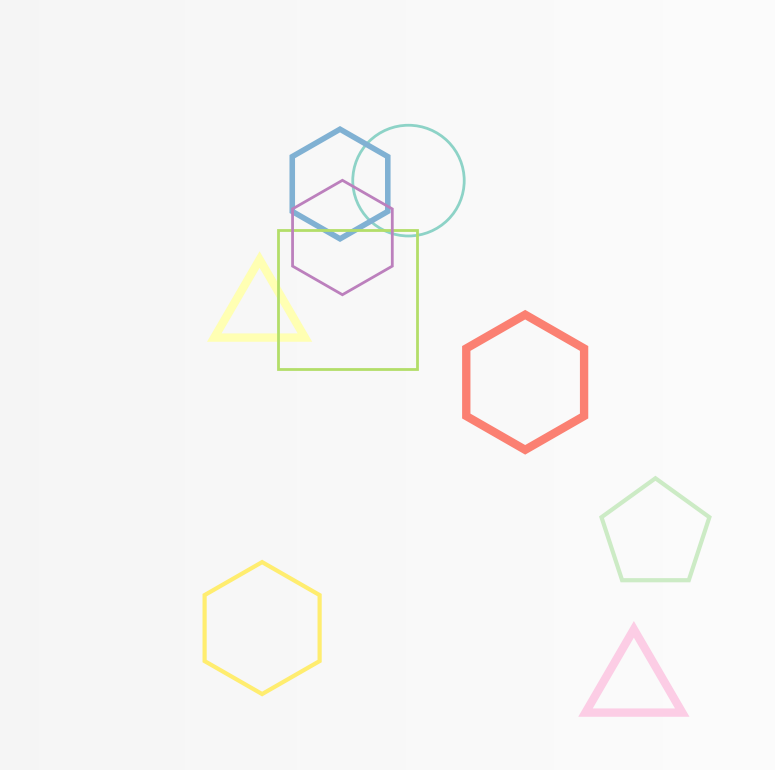[{"shape": "circle", "thickness": 1, "radius": 0.36, "center": [0.527, 0.765]}, {"shape": "triangle", "thickness": 3, "radius": 0.34, "center": [0.335, 0.595]}, {"shape": "hexagon", "thickness": 3, "radius": 0.44, "center": [0.678, 0.504]}, {"shape": "hexagon", "thickness": 2, "radius": 0.36, "center": [0.439, 0.761]}, {"shape": "square", "thickness": 1, "radius": 0.45, "center": [0.448, 0.61]}, {"shape": "triangle", "thickness": 3, "radius": 0.36, "center": [0.818, 0.111]}, {"shape": "hexagon", "thickness": 1, "radius": 0.37, "center": [0.442, 0.692]}, {"shape": "pentagon", "thickness": 1.5, "radius": 0.37, "center": [0.846, 0.306]}, {"shape": "hexagon", "thickness": 1.5, "radius": 0.43, "center": [0.338, 0.184]}]